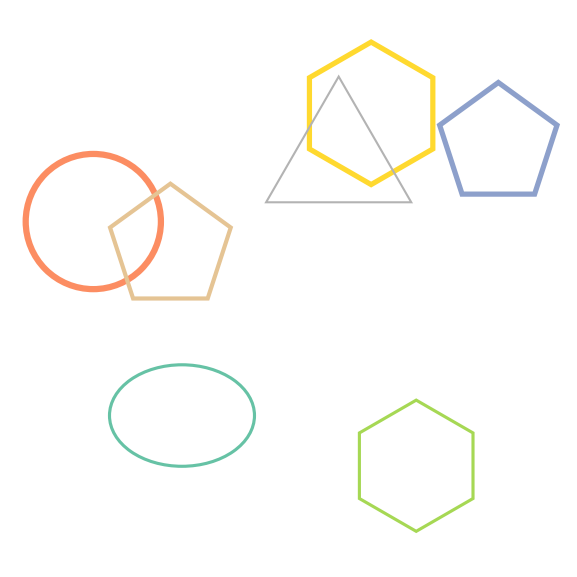[{"shape": "oval", "thickness": 1.5, "radius": 0.63, "center": [0.315, 0.28]}, {"shape": "circle", "thickness": 3, "radius": 0.59, "center": [0.162, 0.616]}, {"shape": "pentagon", "thickness": 2.5, "radius": 0.53, "center": [0.863, 0.749]}, {"shape": "hexagon", "thickness": 1.5, "radius": 0.57, "center": [0.721, 0.193]}, {"shape": "hexagon", "thickness": 2.5, "radius": 0.62, "center": [0.643, 0.803]}, {"shape": "pentagon", "thickness": 2, "radius": 0.55, "center": [0.295, 0.571]}, {"shape": "triangle", "thickness": 1, "radius": 0.73, "center": [0.586, 0.721]}]